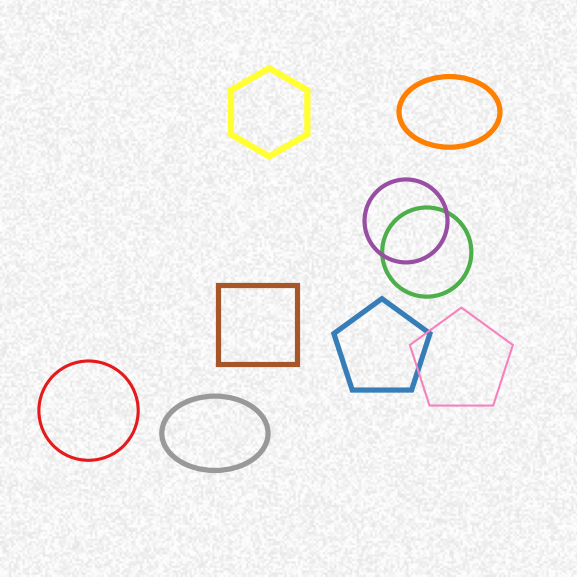[{"shape": "circle", "thickness": 1.5, "radius": 0.43, "center": [0.153, 0.288]}, {"shape": "pentagon", "thickness": 2.5, "radius": 0.44, "center": [0.661, 0.395]}, {"shape": "circle", "thickness": 2, "radius": 0.39, "center": [0.739, 0.563]}, {"shape": "circle", "thickness": 2, "radius": 0.36, "center": [0.703, 0.617]}, {"shape": "oval", "thickness": 2.5, "radius": 0.44, "center": [0.778, 0.805]}, {"shape": "hexagon", "thickness": 3, "radius": 0.38, "center": [0.466, 0.805]}, {"shape": "square", "thickness": 2.5, "radius": 0.34, "center": [0.446, 0.438]}, {"shape": "pentagon", "thickness": 1, "radius": 0.47, "center": [0.799, 0.373]}, {"shape": "oval", "thickness": 2.5, "radius": 0.46, "center": [0.372, 0.249]}]